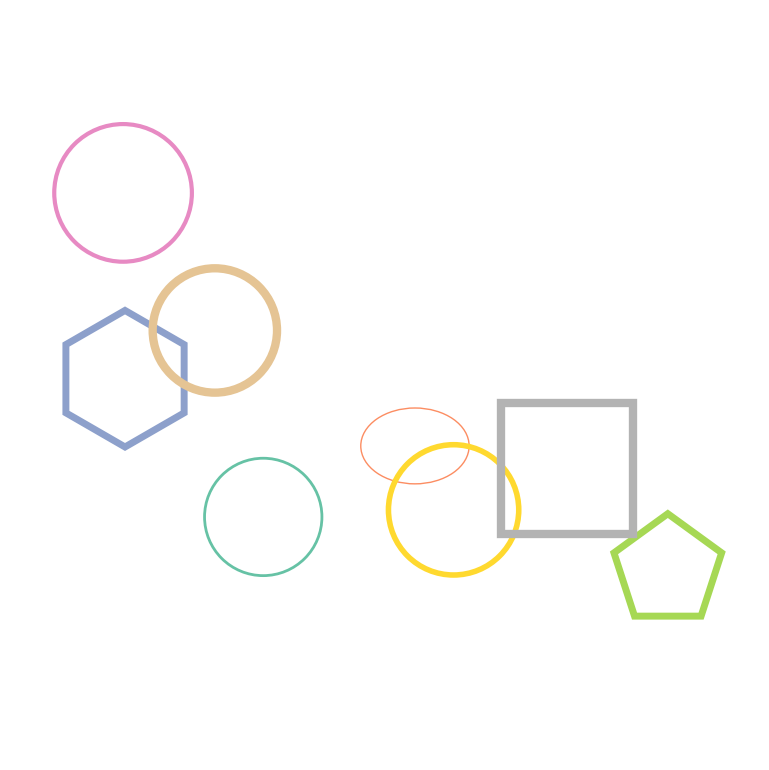[{"shape": "circle", "thickness": 1, "radius": 0.38, "center": [0.342, 0.329]}, {"shape": "oval", "thickness": 0.5, "radius": 0.35, "center": [0.539, 0.421]}, {"shape": "hexagon", "thickness": 2.5, "radius": 0.44, "center": [0.162, 0.508]}, {"shape": "circle", "thickness": 1.5, "radius": 0.45, "center": [0.16, 0.749]}, {"shape": "pentagon", "thickness": 2.5, "radius": 0.37, "center": [0.867, 0.259]}, {"shape": "circle", "thickness": 2, "radius": 0.42, "center": [0.589, 0.338]}, {"shape": "circle", "thickness": 3, "radius": 0.4, "center": [0.279, 0.571]}, {"shape": "square", "thickness": 3, "radius": 0.43, "center": [0.737, 0.392]}]